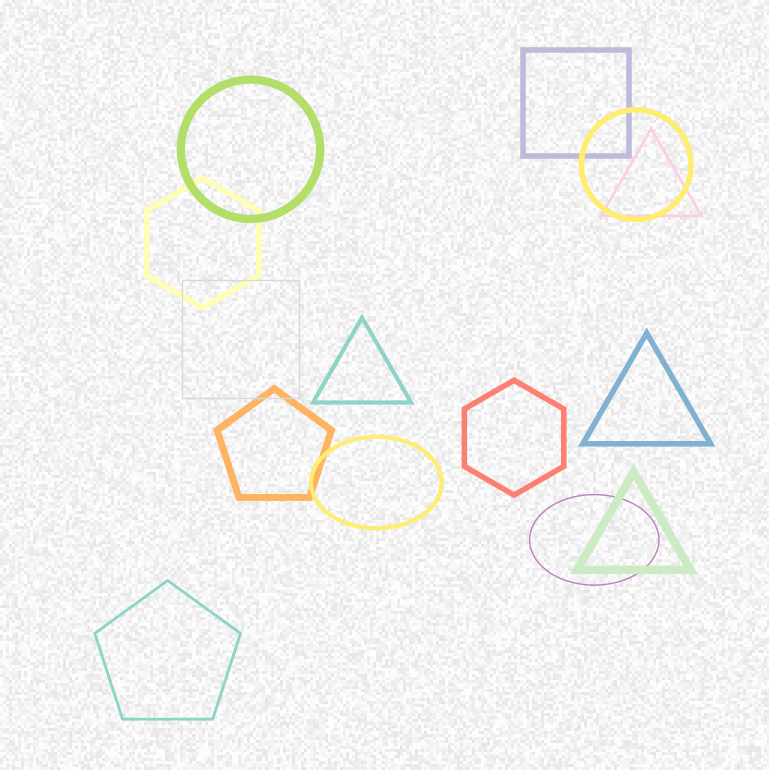[{"shape": "pentagon", "thickness": 1, "radius": 0.5, "center": [0.218, 0.147]}, {"shape": "triangle", "thickness": 1.5, "radius": 0.37, "center": [0.47, 0.514]}, {"shape": "hexagon", "thickness": 2, "radius": 0.42, "center": [0.263, 0.684]}, {"shape": "square", "thickness": 2, "radius": 0.35, "center": [0.748, 0.866]}, {"shape": "hexagon", "thickness": 2, "radius": 0.37, "center": [0.668, 0.432]}, {"shape": "triangle", "thickness": 2, "radius": 0.48, "center": [0.84, 0.472]}, {"shape": "pentagon", "thickness": 2.5, "radius": 0.39, "center": [0.356, 0.417]}, {"shape": "circle", "thickness": 3, "radius": 0.45, "center": [0.325, 0.806]}, {"shape": "triangle", "thickness": 1, "radius": 0.38, "center": [0.846, 0.757]}, {"shape": "square", "thickness": 0.5, "radius": 0.38, "center": [0.312, 0.56]}, {"shape": "oval", "thickness": 0.5, "radius": 0.42, "center": [0.772, 0.299]}, {"shape": "triangle", "thickness": 3, "radius": 0.42, "center": [0.823, 0.302]}, {"shape": "circle", "thickness": 2, "radius": 0.36, "center": [0.826, 0.786]}, {"shape": "oval", "thickness": 1.5, "radius": 0.42, "center": [0.489, 0.373]}]